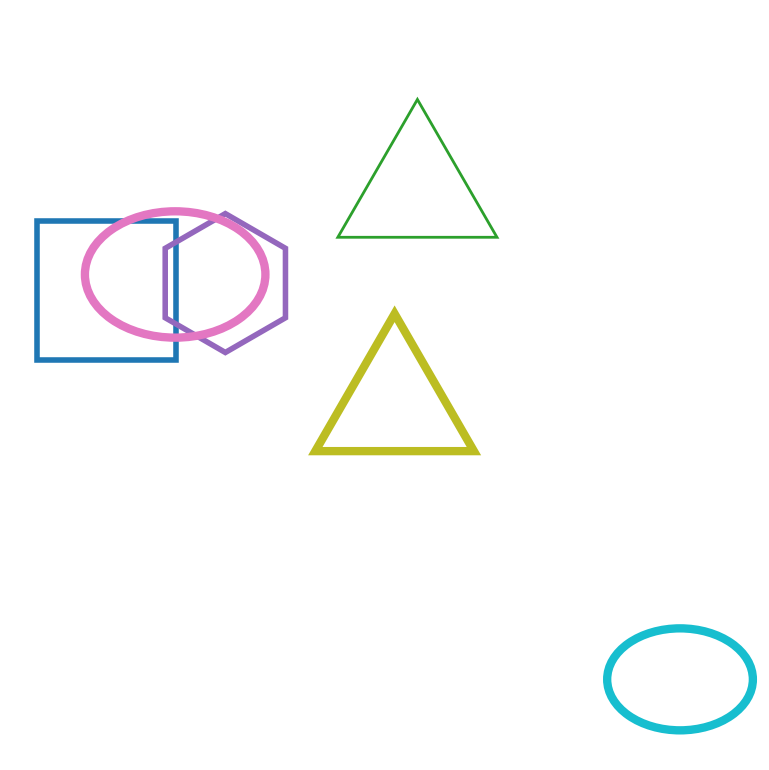[{"shape": "square", "thickness": 2, "radius": 0.45, "center": [0.138, 0.622]}, {"shape": "triangle", "thickness": 1, "radius": 0.6, "center": [0.542, 0.752]}, {"shape": "hexagon", "thickness": 2, "radius": 0.45, "center": [0.293, 0.632]}, {"shape": "oval", "thickness": 3, "radius": 0.59, "center": [0.227, 0.644]}, {"shape": "triangle", "thickness": 3, "radius": 0.59, "center": [0.512, 0.474]}, {"shape": "oval", "thickness": 3, "radius": 0.47, "center": [0.883, 0.118]}]